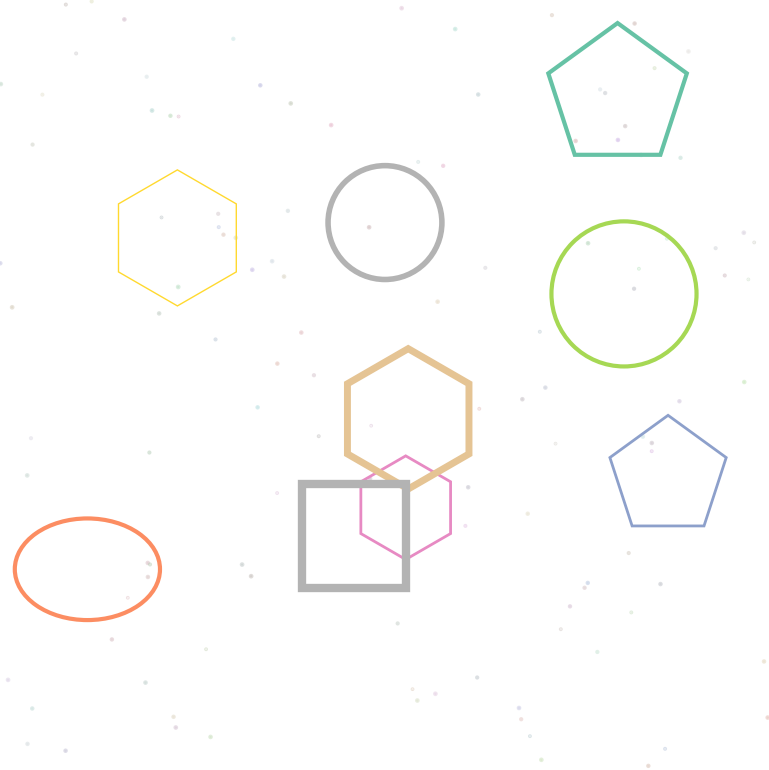[{"shape": "pentagon", "thickness": 1.5, "radius": 0.47, "center": [0.802, 0.875]}, {"shape": "oval", "thickness": 1.5, "radius": 0.47, "center": [0.114, 0.261]}, {"shape": "pentagon", "thickness": 1, "radius": 0.4, "center": [0.868, 0.381]}, {"shape": "hexagon", "thickness": 1, "radius": 0.34, "center": [0.527, 0.341]}, {"shape": "circle", "thickness": 1.5, "radius": 0.47, "center": [0.81, 0.618]}, {"shape": "hexagon", "thickness": 0.5, "radius": 0.44, "center": [0.23, 0.691]}, {"shape": "hexagon", "thickness": 2.5, "radius": 0.46, "center": [0.53, 0.456]}, {"shape": "square", "thickness": 3, "radius": 0.34, "center": [0.459, 0.304]}, {"shape": "circle", "thickness": 2, "radius": 0.37, "center": [0.5, 0.711]}]